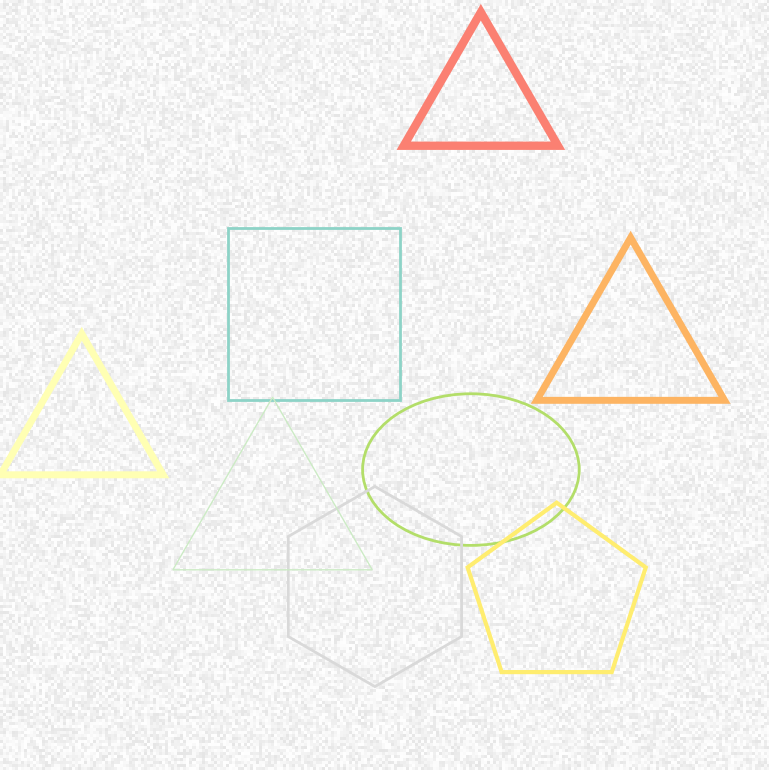[{"shape": "square", "thickness": 1, "radius": 0.56, "center": [0.408, 0.593]}, {"shape": "triangle", "thickness": 2.5, "radius": 0.61, "center": [0.106, 0.444]}, {"shape": "triangle", "thickness": 3, "radius": 0.58, "center": [0.624, 0.869]}, {"shape": "triangle", "thickness": 2.5, "radius": 0.7, "center": [0.819, 0.551]}, {"shape": "oval", "thickness": 1, "radius": 0.7, "center": [0.612, 0.39]}, {"shape": "hexagon", "thickness": 1, "radius": 0.65, "center": [0.487, 0.238]}, {"shape": "triangle", "thickness": 0.5, "radius": 0.75, "center": [0.354, 0.335]}, {"shape": "pentagon", "thickness": 1.5, "radius": 0.61, "center": [0.723, 0.226]}]